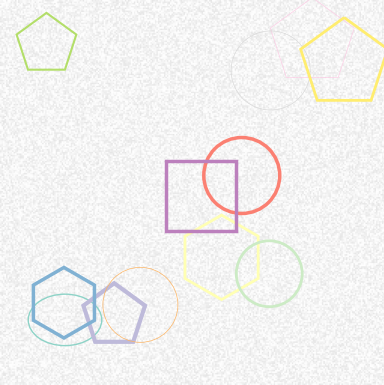[{"shape": "oval", "thickness": 1, "radius": 0.48, "center": [0.169, 0.169]}, {"shape": "hexagon", "thickness": 2, "radius": 0.55, "center": [0.576, 0.332]}, {"shape": "pentagon", "thickness": 3, "radius": 0.42, "center": [0.297, 0.18]}, {"shape": "circle", "thickness": 2.5, "radius": 0.49, "center": [0.628, 0.544]}, {"shape": "hexagon", "thickness": 2.5, "radius": 0.46, "center": [0.166, 0.214]}, {"shape": "circle", "thickness": 0.5, "radius": 0.49, "center": [0.365, 0.208]}, {"shape": "pentagon", "thickness": 1.5, "radius": 0.41, "center": [0.121, 0.885]}, {"shape": "pentagon", "thickness": 0.5, "radius": 0.57, "center": [0.811, 0.892]}, {"shape": "circle", "thickness": 0.5, "radius": 0.51, "center": [0.703, 0.817]}, {"shape": "square", "thickness": 2.5, "radius": 0.46, "center": [0.522, 0.492]}, {"shape": "circle", "thickness": 2, "radius": 0.43, "center": [0.699, 0.289]}, {"shape": "pentagon", "thickness": 2, "radius": 0.59, "center": [0.894, 0.836]}]